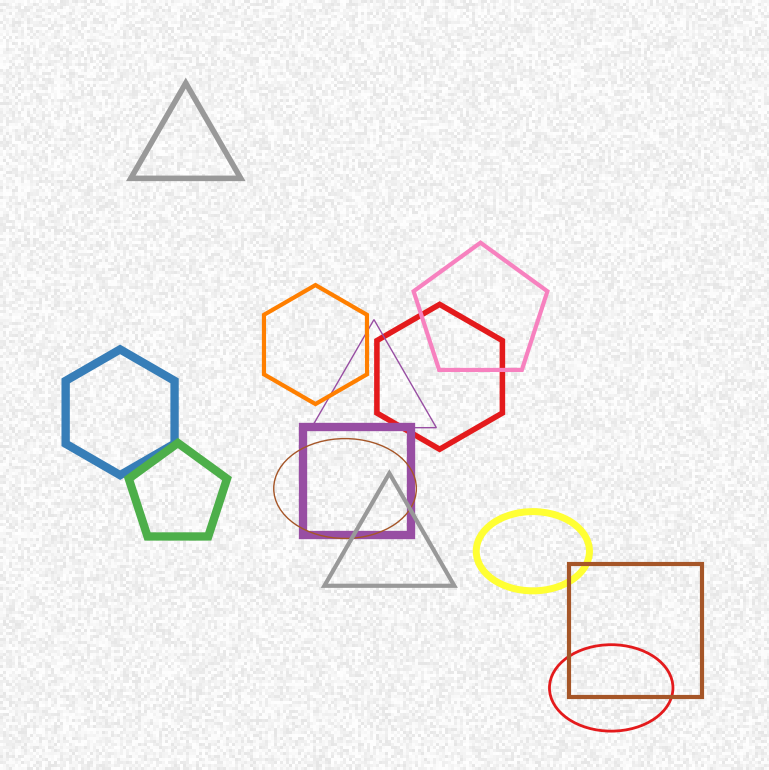[{"shape": "hexagon", "thickness": 2, "radius": 0.47, "center": [0.571, 0.511]}, {"shape": "oval", "thickness": 1, "radius": 0.4, "center": [0.794, 0.107]}, {"shape": "hexagon", "thickness": 3, "radius": 0.41, "center": [0.156, 0.465]}, {"shape": "pentagon", "thickness": 3, "radius": 0.34, "center": [0.231, 0.358]}, {"shape": "triangle", "thickness": 0.5, "radius": 0.47, "center": [0.486, 0.491]}, {"shape": "square", "thickness": 3, "radius": 0.35, "center": [0.464, 0.375]}, {"shape": "hexagon", "thickness": 1.5, "radius": 0.39, "center": [0.41, 0.553]}, {"shape": "oval", "thickness": 2.5, "radius": 0.37, "center": [0.692, 0.284]}, {"shape": "square", "thickness": 1.5, "radius": 0.43, "center": [0.825, 0.181]}, {"shape": "oval", "thickness": 0.5, "radius": 0.46, "center": [0.448, 0.366]}, {"shape": "pentagon", "thickness": 1.5, "radius": 0.46, "center": [0.624, 0.593]}, {"shape": "triangle", "thickness": 2, "radius": 0.41, "center": [0.241, 0.81]}, {"shape": "triangle", "thickness": 1.5, "radius": 0.49, "center": [0.506, 0.288]}]